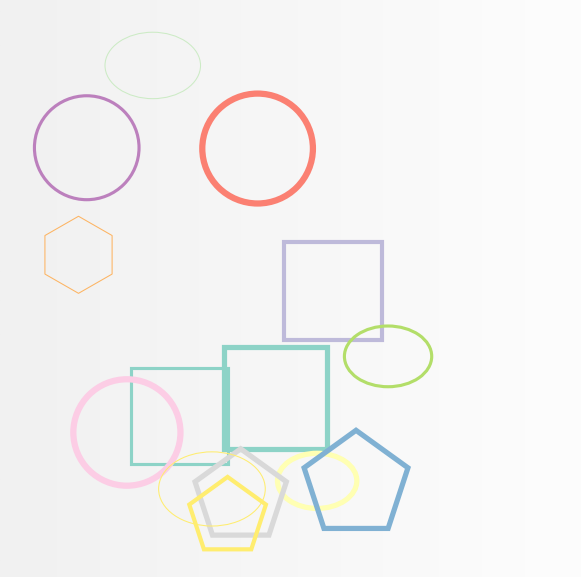[{"shape": "square", "thickness": 1.5, "radius": 0.41, "center": [0.309, 0.279]}, {"shape": "square", "thickness": 2.5, "radius": 0.44, "center": [0.473, 0.309]}, {"shape": "oval", "thickness": 2.5, "radius": 0.34, "center": [0.546, 0.166]}, {"shape": "square", "thickness": 2, "radius": 0.42, "center": [0.572, 0.495]}, {"shape": "circle", "thickness": 3, "radius": 0.48, "center": [0.443, 0.742]}, {"shape": "pentagon", "thickness": 2.5, "radius": 0.47, "center": [0.613, 0.16]}, {"shape": "hexagon", "thickness": 0.5, "radius": 0.33, "center": [0.135, 0.558]}, {"shape": "oval", "thickness": 1.5, "radius": 0.38, "center": [0.668, 0.382]}, {"shape": "circle", "thickness": 3, "radius": 0.46, "center": [0.218, 0.25]}, {"shape": "pentagon", "thickness": 2.5, "radius": 0.41, "center": [0.414, 0.139]}, {"shape": "circle", "thickness": 1.5, "radius": 0.45, "center": [0.149, 0.743]}, {"shape": "oval", "thickness": 0.5, "radius": 0.41, "center": [0.263, 0.886]}, {"shape": "pentagon", "thickness": 2, "radius": 0.35, "center": [0.392, 0.104]}, {"shape": "oval", "thickness": 0.5, "radius": 0.46, "center": [0.365, 0.152]}]